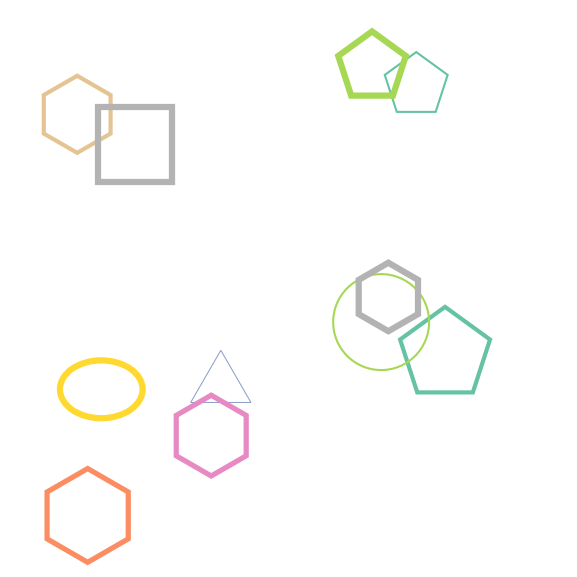[{"shape": "pentagon", "thickness": 2, "radius": 0.41, "center": [0.771, 0.386]}, {"shape": "pentagon", "thickness": 1, "radius": 0.29, "center": [0.721, 0.852]}, {"shape": "hexagon", "thickness": 2.5, "radius": 0.41, "center": [0.152, 0.107]}, {"shape": "triangle", "thickness": 0.5, "radius": 0.3, "center": [0.382, 0.332]}, {"shape": "hexagon", "thickness": 2.5, "radius": 0.35, "center": [0.366, 0.245]}, {"shape": "pentagon", "thickness": 3, "radius": 0.31, "center": [0.644, 0.883]}, {"shape": "circle", "thickness": 1, "radius": 0.42, "center": [0.66, 0.441]}, {"shape": "oval", "thickness": 3, "radius": 0.36, "center": [0.175, 0.325]}, {"shape": "hexagon", "thickness": 2, "radius": 0.33, "center": [0.134, 0.801]}, {"shape": "hexagon", "thickness": 3, "radius": 0.3, "center": [0.672, 0.485]}, {"shape": "square", "thickness": 3, "radius": 0.32, "center": [0.233, 0.749]}]